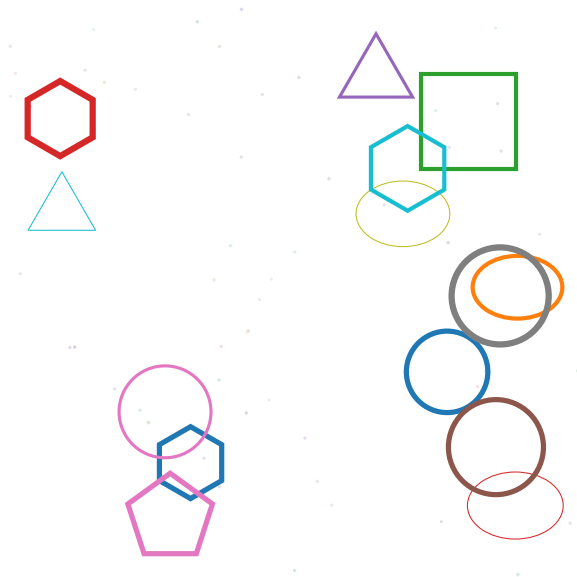[{"shape": "circle", "thickness": 2.5, "radius": 0.35, "center": [0.774, 0.355]}, {"shape": "hexagon", "thickness": 2.5, "radius": 0.31, "center": [0.33, 0.198]}, {"shape": "oval", "thickness": 2, "radius": 0.39, "center": [0.896, 0.502]}, {"shape": "square", "thickness": 2, "radius": 0.41, "center": [0.812, 0.789]}, {"shape": "oval", "thickness": 0.5, "radius": 0.41, "center": [0.892, 0.124]}, {"shape": "hexagon", "thickness": 3, "radius": 0.32, "center": [0.104, 0.794]}, {"shape": "triangle", "thickness": 1.5, "radius": 0.37, "center": [0.651, 0.868]}, {"shape": "circle", "thickness": 2.5, "radius": 0.41, "center": [0.859, 0.225]}, {"shape": "pentagon", "thickness": 2.5, "radius": 0.38, "center": [0.295, 0.103]}, {"shape": "circle", "thickness": 1.5, "radius": 0.4, "center": [0.286, 0.286]}, {"shape": "circle", "thickness": 3, "radius": 0.42, "center": [0.866, 0.487]}, {"shape": "oval", "thickness": 0.5, "radius": 0.41, "center": [0.698, 0.629]}, {"shape": "triangle", "thickness": 0.5, "radius": 0.34, "center": [0.107, 0.634]}, {"shape": "hexagon", "thickness": 2, "radius": 0.37, "center": [0.706, 0.708]}]